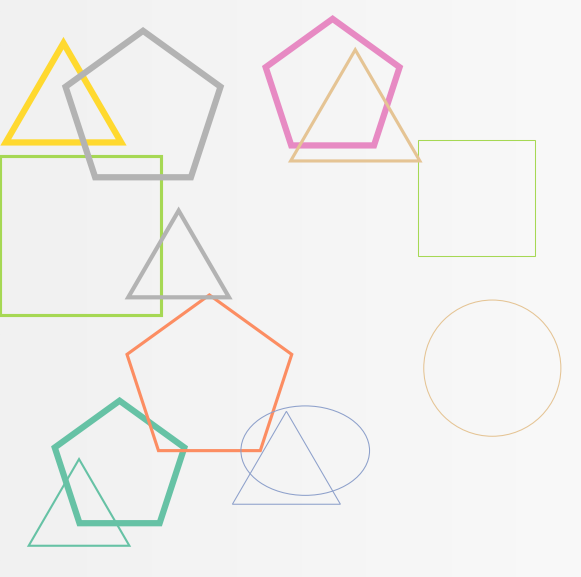[{"shape": "pentagon", "thickness": 3, "radius": 0.59, "center": [0.206, 0.188]}, {"shape": "triangle", "thickness": 1, "radius": 0.5, "center": [0.136, 0.104]}, {"shape": "pentagon", "thickness": 1.5, "radius": 0.75, "center": [0.36, 0.339]}, {"shape": "triangle", "thickness": 0.5, "radius": 0.54, "center": [0.493, 0.18]}, {"shape": "oval", "thickness": 0.5, "radius": 0.55, "center": [0.525, 0.219]}, {"shape": "pentagon", "thickness": 3, "radius": 0.61, "center": [0.572, 0.845]}, {"shape": "square", "thickness": 0.5, "radius": 0.5, "center": [0.82, 0.656]}, {"shape": "square", "thickness": 1.5, "radius": 0.69, "center": [0.138, 0.591]}, {"shape": "triangle", "thickness": 3, "radius": 0.57, "center": [0.109, 0.81]}, {"shape": "triangle", "thickness": 1.5, "radius": 0.64, "center": [0.611, 0.785]}, {"shape": "circle", "thickness": 0.5, "radius": 0.59, "center": [0.847, 0.362]}, {"shape": "triangle", "thickness": 2, "radius": 0.5, "center": [0.307, 0.534]}, {"shape": "pentagon", "thickness": 3, "radius": 0.7, "center": [0.246, 0.806]}]